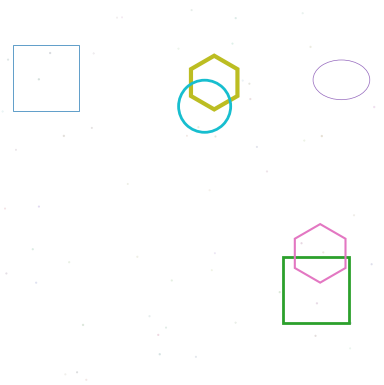[{"shape": "square", "thickness": 0.5, "radius": 0.43, "center": [0.119, 0.798]}, {"shape": "square", "thickness": 2, "radius": 0.43, "center": [0.821, 0.247]}, {"shape": "oval", "thickness": 0.5, "radius": 0.37, "center": [0.887, 0.793]}, {"shape": "hexagon", "thickness": 1.5, "radius": 0.38, "center": [0.832, 0.342]}, {"shape": "hexagon", "thickness": 3, "radius": 0.35, "center": [0.556, 0.786]}, {"shape": "circle", "thickness": 2, "radius": 0.34, "center": [0.532, 0.724]}]